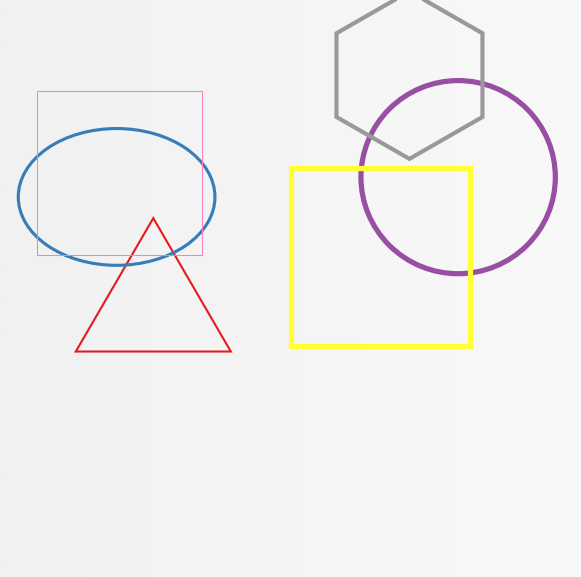[{"shape": "triangle", "thickness": 1, "radius": 0.77, "center": [0.264, 0.467]}, {"shape": "oval", "thickness": 1.5, "radius": 0.85, "center": [0.201, 0.658]}, {"shape": "circle", "thickness": 2.5, "radius": 0.84, "center": [0.788, 0.692]}, {"shape": "square", "thickness": 2.5, "radius": 0.77, "center": [0.655, 0.554]}, {"shape": "square", "thickness": 0.5, "radius": 0.71, "center": [0.206, 0.7]}, {"shape": "hexagon", "thickness": 2, "radius": 0.72, "center": [0.704, 0.869]}]